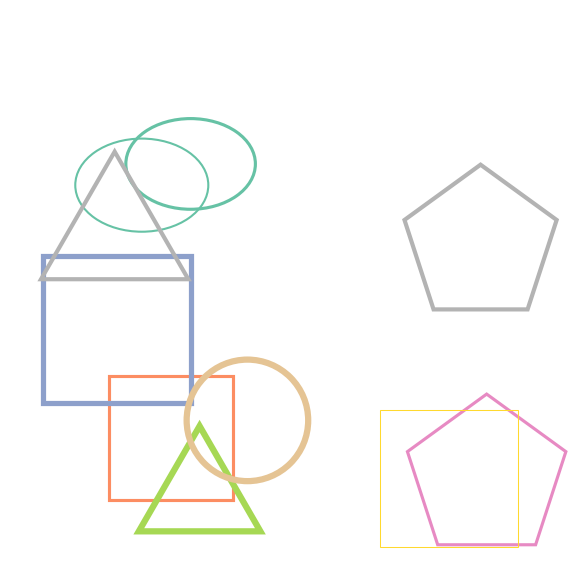[{"shape": "oval", "thickness": 1, "radius": 0.58, "center": [0.246, 0.679]}, {"shape": "oval", "thickness": 1.5, "radius": 0.56, "center": [0.33, 0.715]}, {"shape": "square", "thickness": 1.5, "radius": 0.54, "center": [0.297, 0.24]}, {"shape": "square", "thickness": 2.5, "radius": 0.64, "center": [0.202, 0.428]}, {"shape": "pentagon", "thickness": 1.5, "radius": 0.72, "center": [0.843, 0.172]}, {"shape": "triangle", "thickness": 3, "radius": 0.61, "center": [0.346, 0.14]}, {"shape": "square", "thickness": 0.5, "radius": 0.6, "center": [0.777, 0.17]}, {"shape": "circle", "thickness": 3, "radius": 0.53, "center": [0.428, 0.271]}, {"shape": "triangle", "thickness": 2, "radius": 0.74, "center": [0.199, 0.589]}, {"shape": "pentagon", "thickness": 2, "radius": 0.69, "center": [0.832, 0.575]}]